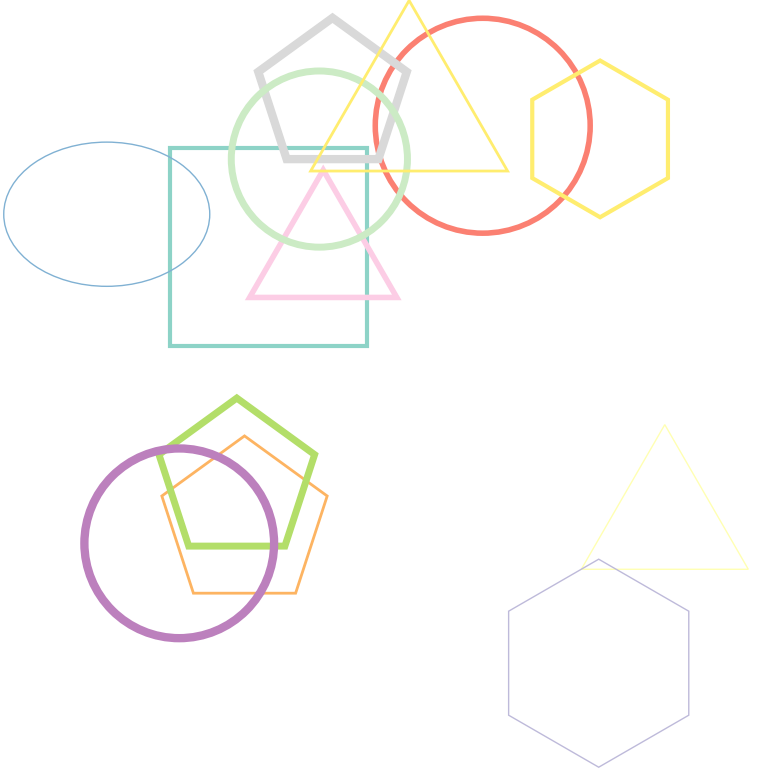[{"shape": "square", "thickness": 1.5, "radius": 0.64, "center": [0.349, 0.679]}, {"shape": "triangle", "thickness": 0.5, "radius": 0.63, "center": [0.863, 0.323]}, {"shape": "hexagon", "thickness": 0.5, "radius": 0.68, "center": [0.778, 0.139]}, {"shape": "circle", "thickness": 2, "radius": 0.7, "center": [0.627, 0.837]}, {"shape": "oval", "thickness": 0.5, "radius": 0.67, "center": [0.139, 0.722]}, {"shape": "pentagon", "thickness": 1, "radius": 0.56, "center": [0.318, 0.321]}, {"shape": "pentagon", "thickness": 2.5, "radius": 0.53, "center": [0.308, 0.377]}, {"shape": "triangle", "thickness": 2, "radius": 0.55, "center": [0.42, 0.669]}, {"shape": "pentagon", "thickness": 3, "radius": 0.51, "center": [0.432, 0.875]}, {"shape": "circle", "thickness": 3, "radius": 0.62, "center": [0.233, 0.294]}, {"shape": "circle", "thickness": 2.5, "radius": 0.57, "center": [0.415, 0.793]}, {"shape": "triangle", "thickness": 1, "radius": 0.74, "center": [0.531, 0.852]}, {"shape": "hexagon", "thickness": 1.5, "radius": 0.51, "center": [0.779, 0.82]}]